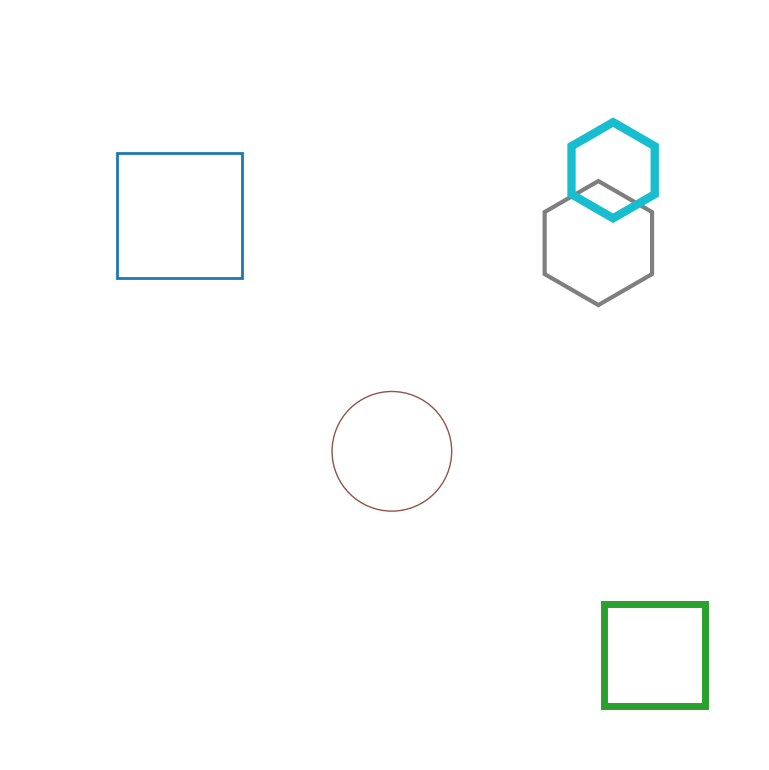[{"shape": "square", "thickness": 1, "radius": 0.41, "center": [0.233, 0.72]}, {"shape": "square", "thickness": 2.5, "radius": 0.33, "center": [0.85, 0.149]}, {"shape": "circle", "thickness": 0.5, "radius": 0.39, "center": [0.509, 0.414]}, {"shape": "hexagon", "thickness": 1.5, "radius": 0.4, "center": [0.777, 0.684]}, {"shape": "hexagon", "thickness": 3, "radius": 0.31, "center": [0.796, 0.779]}]